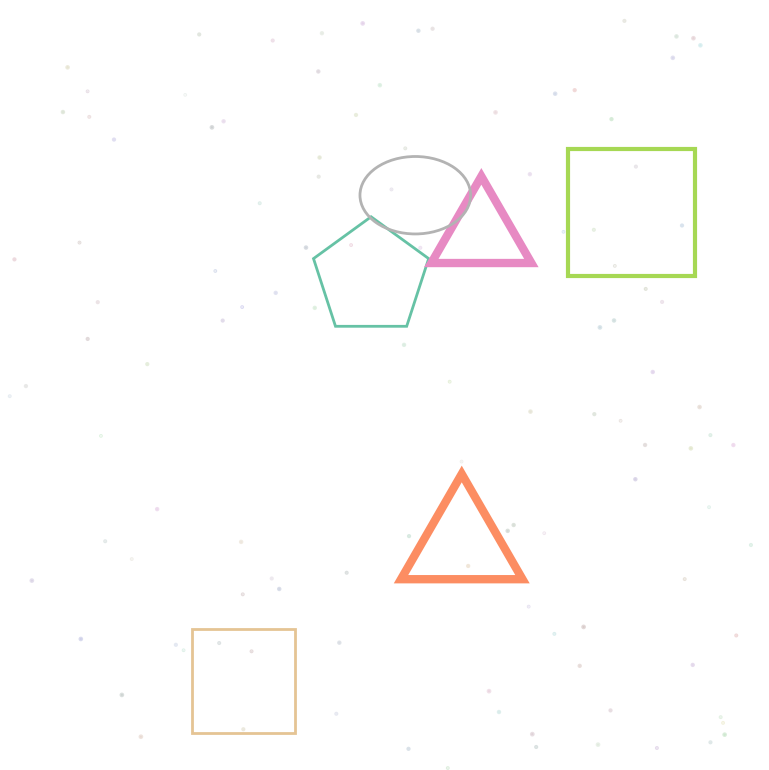[{"shape": "pentagon", "thickness": 1, "radius": 0.39, "center": [0.482, 0.64]}, {"shape": "triangle", "thickness": 3, "radius": 0.46, "center": [0.6, 0.293]}, {"shape": "triangle", "thickness": 3, "radius": 0.38, "center": [0.625, 0.696]}, {"shape": "square", "thickness": 1.5, "radius": 0.41, "center": [0.82, 0.724]}, {"shape": "square", "thickness": 1, "radius": 0.34, "center": [0.317, 0.116]}, {"shape": "oval", "thickness": 1, "radius": 0.36, "center": [0.539, 0.746]}]